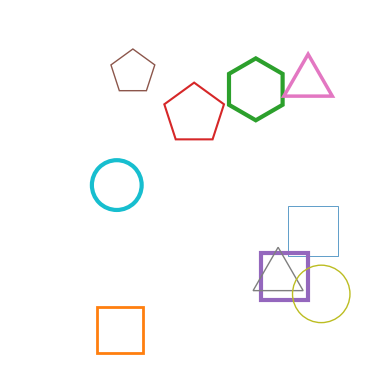[{"shape": "square", "thickness": 0.5, "radius": 0.33, "center": [0.813, 0.4]}, {"shape": "square", "thickness": 2, "radius": 0.3, "center": [0.312, 0.143]}, {"shape": "hexagon", "thickness": 3, "radius": 0.4, "center": [0.664, 0.768]}, {"shape": "pentagon", "thickness": 1.5, "radius": 0.41, "center": [0.504, 0.704]}, {"shape": "square", "thickness": 3, "radius": 0.3, "center": [0.739, 0.281]}, {"shape": "pentagon", "thickness": 1, "radius": 0.3, "center": [0.345, 0.813]}, {"shape": "triangle", "thickness": 2.5, "radius": 0.36, "center": [0.8, 0.787]}, {"shape": "triangle", "thickness": 1, "radius": 0.38, "center": [0.722, 0.283]}, {"shape": "circle", "thickness": 1, "radius": 0.37, "center": [0.834, 0.237]}, {"shape": "circle", "thickness": 3, "radius": 0.32, "center": [0.303, 0.519]}]